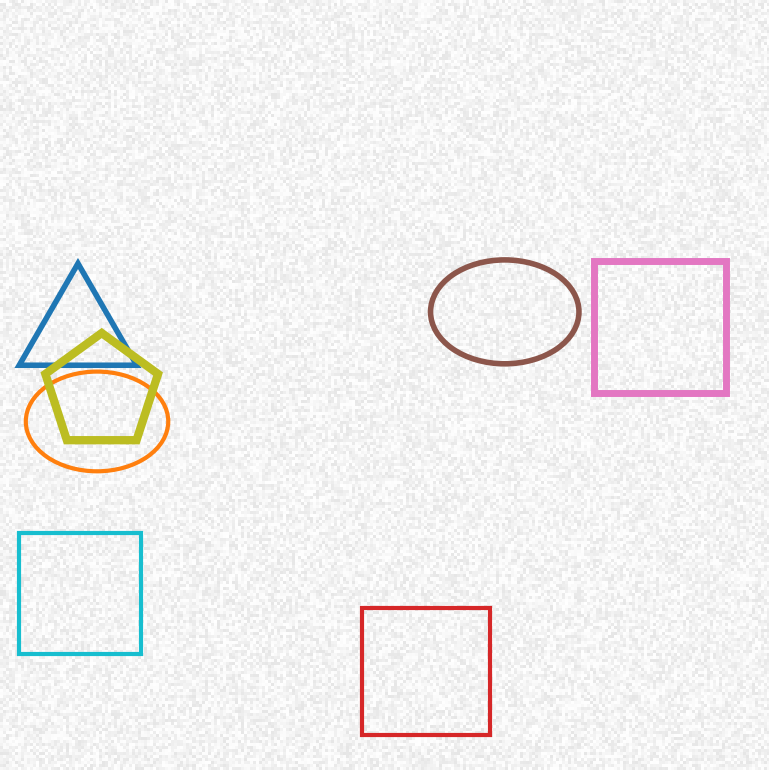[{"shape": "triangle", "thickness": 2, "radius": 0.44, "center": [0.101, 0.57]}, {"shape": "oval", "thickness": 1.5, "radius": 0.46, "center": [0.126, 0.453]}, {"shape": "square", "thickness": 1.5, "radius": 0.41, "center": [0.553, 0.128]}, {"shape": "oval", "thickness": 2, "radius": 0.48, "center": [0.656, 0.595]}, {"shape": "square", "thickness": 2.5, "radius": 0.43, "center": [0.857, 0.575]}, {"shape": "pentagon", "thickness": 3, "radius": 0.38, "center": [0.132, 0.491]}, {"shape": "square", "thickness": 1.5, "radius": 0.4, "center": [0.104, 0.229]}]